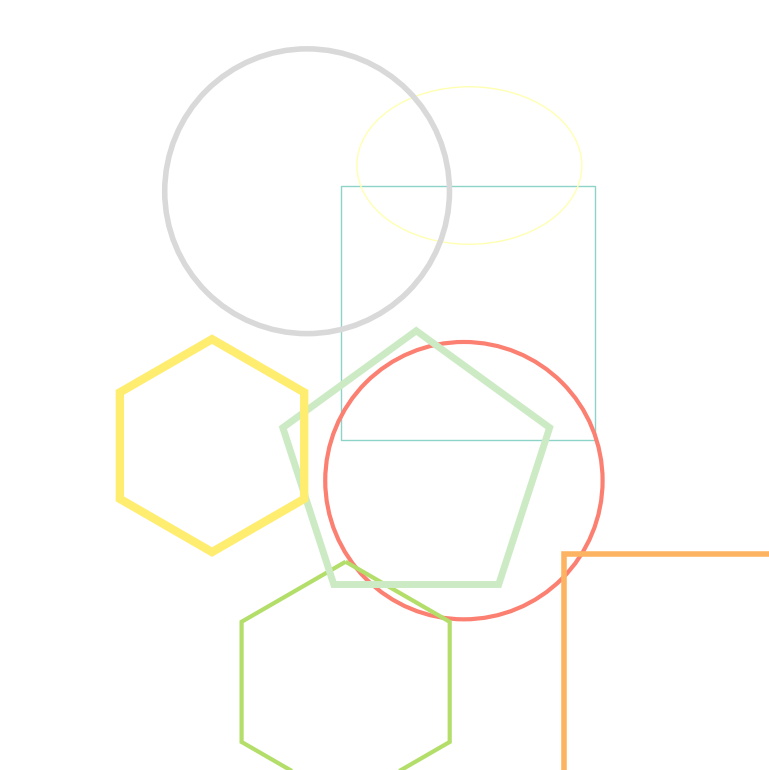[{"shape": "square", "thickness": 0.5, "radius": 0.83, "center": [0.608, 0.594]}, {"shape": "oval", "thickness": 0.5, "radius": 0.73, "center": [0.61, 0.785]}, {"shape": "circle", "thickness": 1.5, "radius": 0.9, "center": [0.602, 0.376]}, {"shape": "square", "thickness": 2, "radius": 0.83, "center": [0.898, 0.115]}, {"shape": "hexagon", "thickness": 1.5, "radius": 0.78, "center": [0.449, 0.114]}, {"shape": "circle", "thickness": 2, "radius": 0.92, "center": [0.399, 0.752]}, {"shape": "pentagon", "thickness": 2.5, "radius": 0.91, "center": [0.541, 0.388]}, {"shape": "hexagon", "thickness": 3, "radius": 0.69, "center": [0.275, 0.421]}]